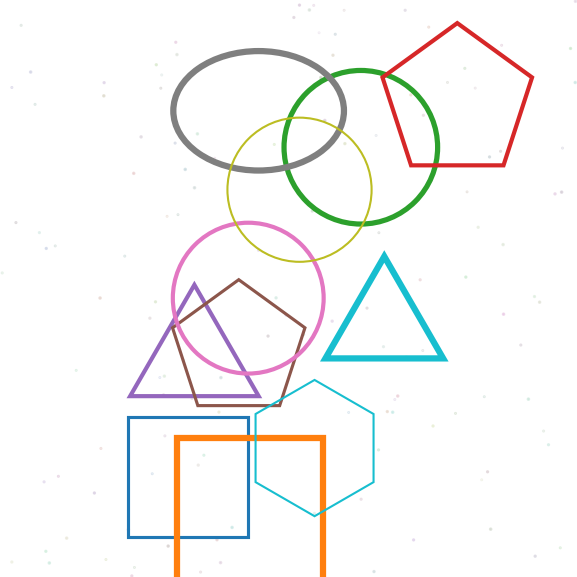[{"shape": "square", "thickness": 1.5, "radius": 0.52, "center": [0.325, 0.174]}, {"shape": "square", "thickness": 3, "radius": 0.64, "center": [0.433, 0.113]}, {"shape": "circle", "thickness": 2.5, "radius": 0.66, "center": [0.625, 0.744]}, {"shape": "pentagon", "thickness": 2, "radius": 0.68, "center": [0.792, 0.823]}, {"shape": "triangle", "thickness": 2, "radius": 0.64, "center": [0.337, 0.377]}, {"shape": "pentagon", "thickness": 1.5, "radius": 0.6, "center": [0.413, 0.394]}, {"shape": "circle", "thickness": 2, "radius": 0.65, "center": [0.43, 0.483]}, {"shape": "oval", "thickness": 3, "radius": 0.74, "center": [0.448, 0.807]}, {"shape": "circle", "thickness": 1, "radius": 0.62, "center": [0.519, 0.671]}, {"shape": "triangle", "thickness": 3, "radius": 0.59, "center": [0.665, 0.437]}, {"shape": "hexagon", "thickness": 1, "radius": 0.59, "center": [0.545, 0.223]}]